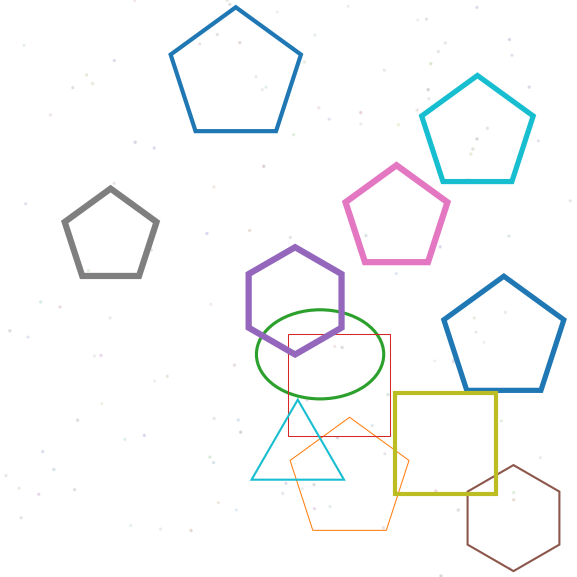[{"shape": "pentagon", "thickness": 2.5, "radius": 0.55, "center": [0.872, 0.412]}, {"shape": "pentagon", "thickness": 2, "radius": 0.59, "center": [0.408, 0.868]}, {"shape": "pentagon", "thickness": 0.5, "radius": 0.54, "center": [0.605, 0.168]}, {"shape": "oval", "thickness": 1.5, "radius": 0.55, "center": [0.554, 0.386]}, {"shape": "square", "thickness": 0.5, "radius": 0.44, "center": [0.587, 0.332]}, {"shape": "hexagon", "thickness": 3, "radius": 0.46, "center": [0.511, 0.478]}, {"shape": "hexagon", "thickness": 1, "radius": 0.46, "center": [0.889, 0.102]}, {"shape": "pentagon", "thickness": 3, "radius": 0.46, "center": [0.687, 0.62]}, {"shape": "pentagon", "thickness": 3, "radius": 0.42, "center": [0.192, 0.589]}, {"shape": "square", "thickness": 2, "radius": 0.44, "center": [0.772, 0.231]}, {"shape": "triangle", "thickness": 1, "radius": 0.46, "center": [0.516, 0.215]}, {"shape": "pentagon", "thickness": 2.5, "radius": 0.51, "center": [0.827, 0.767]}]